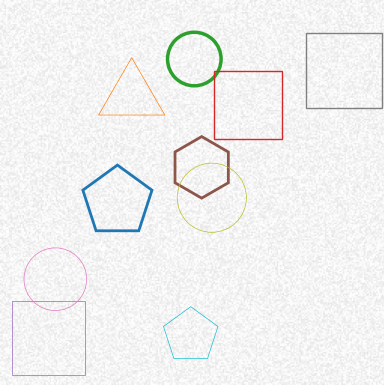[{"shape": "pentagon", "thickness": 2, "radius": 0.47, "center": [0.305, 0.477]}, {"shape": "triangle", "thickness": 0.5, "radius": 0.5, "center": [0.342, 0.751]}, {"shape": "circle", "thickness": 2.5, "radius": 0.35, "center": [0.505, 0.847]}, {"shape": "square", "thickness": 1, "radius": 0.44, "center": [0.645, 0.727]}, {"shape": "square", "thickness": 0.5, "radius": 0.48, "center": [0.126, 0.123]}, {"shape": "hexagon", "thickness": 2, "radius": 0.4, "center": [0.524, 0.565]}, {"shape": "circle", "thickness": 0.5, "radius": 0.41, "center": [0.144, 0.275]}, {"shape": "square", "thickness": 1, "radius": 0.49, "center": [0.894, 0.817]}, {"shape": "circle", "thickness": 0.5, "radius": 0.45, "center": [0.55, 0.486]}, {"shape": "pentagon", "thickness": 0.5, "radius": 0.37, "center": [0.495, 0.129]}]